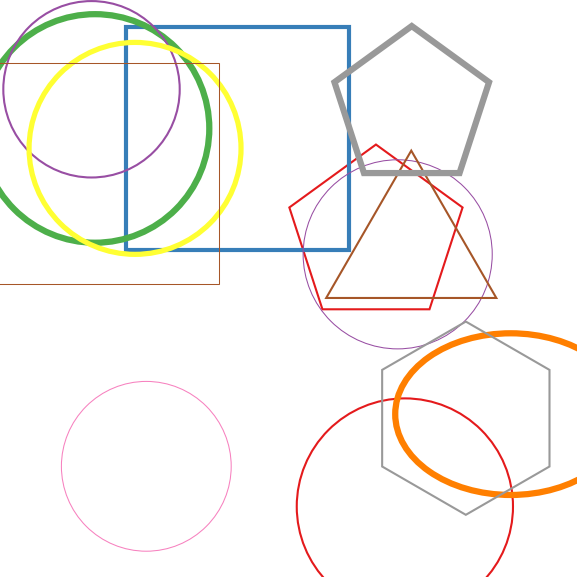[{"shape": "pentagon", "thickness": 1, "radius": 0.79, "center": [0.651, 0.591]}, {"shape": "circle", "thickness": 1, "radius": 0.94, "center": [0.701, 0.122]}, {"shape": "square", "thickness": 2, "radius": 0.97, "center": [0.411, 0.76]}, {"shape": "circle", "thickness": 3, "radius": 0.99, "center": [0.165, 0.777]}, {"shape": "circle", "thickness": 0.5, "radius": 0.82, "center": [0.689, 0.559]}, {"shape": "circle", "thickness": 1, "radius": 0.76, "center": [0.158, 0.845]}, {"shape": "oval", "thickness": 3, "radius": 1.0, "center": [0.884, 0.282]}, {"shape": "circle", "thickness": 2.5, "radius": 0.92, "center": [0.234, 0.742]}, {"shape": "square", "thickness": 0.5, "radius": 0.96, "center": [0.187, 0.698]}, {"shape": "triangle", "thickness": 1, "radius": 0.85, "center": [0.712, 0.568]}, {"shape": "circle", "thickness": 0.5, "radius": 0.74, "center": [0.253, 0.192]}, {"shape": "pentagon", "thickness": 3, "radius": 0.7, "center": [0.713, 0.813]}, {"shape": "hexagon", "thickness": 1, "radius": 0.84, "center": [0.807, 0.275]}]